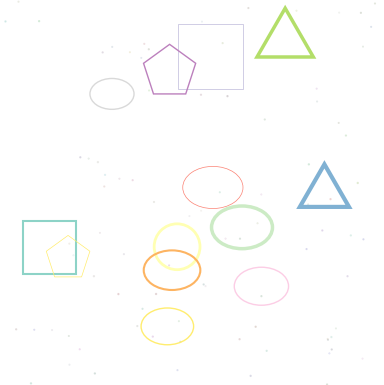[{"shape": "square", "thickness": 1.5, "radius": 0.34, "center": [0.129, 0.357]}, {"shape": "circle", "thickness": 2, "radius": 0.3, "center": [0.46, 0.359]}, {"shape": "square", "thickness": 0.5, "radius": 0.42, "center": [0.546, 0.853]}, {"shape": "oval", "thickness": 0.5, "radius": 0.39, "center": [0.553, 0.513]}, {"shape": "triangle", "thickness": 3, "radius": 0.37, "center": [0.843, 0.499]}, {"shape": "oval", "thickness": 1.5, "radius": 0.37, "center": [0.447, 0.298]}, {"shape": "triangle", "thickness": 2.5, "radius": 0.42, "center": [0.741, 0.894]}, {"shape": "oval", "thickness": 1, "radius": 0.35, "center": [0.679, 0.257]}, {"shape": "oval", "thickness": 1, "radius": 0.29, "center": [0.291, 0.756]}, {"shape": "pentagon", "thickness": 1, "radius": 0.36, "center": [0.441, 0.814]}, {"shape": "oval", "thickness": 2.5, "radius": 0.4, "center": [0.629, 0.41]}, {"shape": "oval", "thickness": 1, "radius": 0.34, "center": [0.435, 0.152]}, {"shape": "pentagon", "thickness": 0.5, "radius": 0.3, "center": [0.177, 0.329]}]